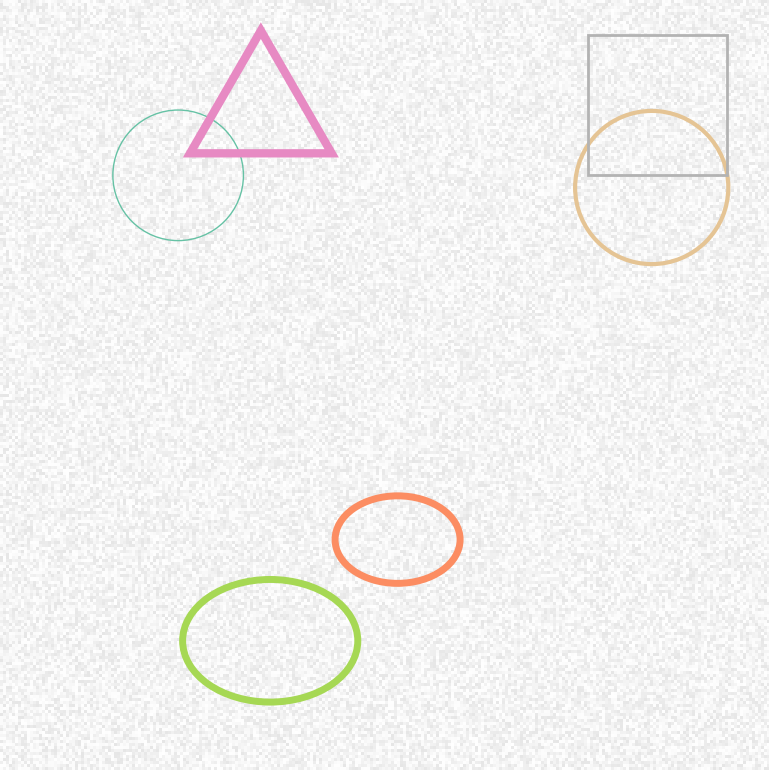[{"shape": "circle", "thickness": 0.5, "radius": 0.42, "center": [0.231, 0.772]}, {"shape": "oval", "thickness": 2.5, "radius": 0.41, "center": [0.516, 0.299]}, {"shape": "triangle", "thickness": 3, "radius": 0.53, "center": [0.339, 0.854]}, {"shape": "oval", "thickness": 2.5, "radius": 0.57, "center": [0.351, 0.168]}, {"shape": "circle", "thickness": 1.5, "radius": 0.5, "center": [0.846, 0.756]}, {"shape": "square", "thickness": 1, "radius": 0.45, "center": [0.853, 0.864]}]